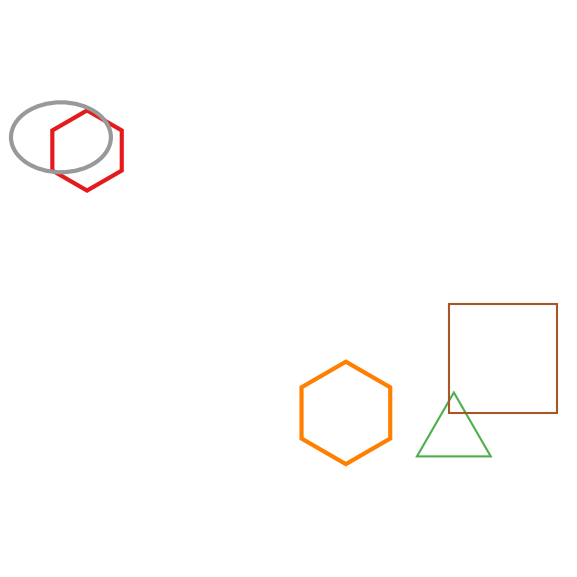[{"shape": "hexagon", "thickness": 2, "radius": 0.35, "center": [0.151, 0.739]}, {"shape": "triangle", "thickness": 1, "radius": 0.37, "center": [0.786, 0.246]}, {"shape": "hexagon", "thickness": 2, "radius": 0.44, "center": [0.599, 0.284]}, {"shape": "square", "thickness": 1, "radius": 0.47, "center": [0.871, 0.378]}, {"shape": "oval", "thickness": 2, "radius": 0.43, "center": [0.106, 0.761]}]